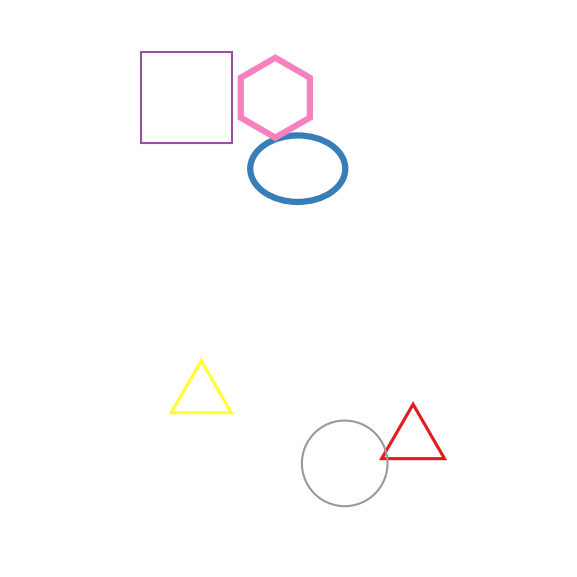[{"shape": "triangle", "thickness": 1.5, "radius": 0.31, "center": [0.715, 0.236]}, {"shape": "oval", "thickness": 3, "radius": 0.41, "center": [0.516, 0.707]}, {"shape": "square", "thickness": 1, "radius": 0.39, "center": [0.323, 0.831]}, {"shape": "triangle", "thickness": 1.5, "radius": 0.3, "center": [0.349, 0.314]}, {"shape": "hexagon", "thickness": 3, "radius": 0.35, "center": [0.477, 0.83]}, {"shape": "circle", "thickness": 1, "radius": 0.37, "center": [0.597, 0.197]}]